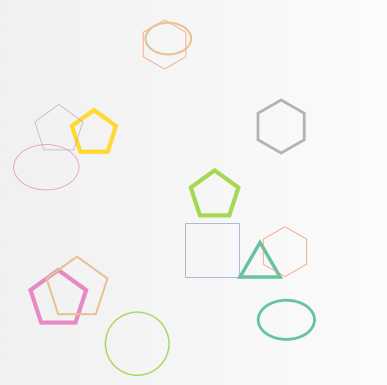[{"shape": "triangle", "thickness": 2.5, "radius": 0.3, "center": [0.671, 0.31]}, {"shape": "oval", "thickness": 2, "radius": 0.36, "center": [0.739, 0.169]}, {"shape": "hexagon", "thickness": 0.5, "radius": 0.32, "center": [0.425, 0.884]}, {"shape": "hexagon", "thickness": 0.5, "radius": 0.32, "center": [0.735, 0.346]}, {"shape": "square", "thickness": 0.5, "radius": 0.35, "center": [0.547, 0.351]}, {"shape": "oval", "thickness": 0.5, "radius": 0.42, "center": [0.12, 0.566]}, {"shape": "pentagon", "thickness": 3, "radius": 0.38, "center": [0.151, 0.223]}, {"shape": "circle", "thickness": 1, "radius": 0.41, "center": [0.354, 0.107]}, {"shape": "pentagon", "thickness": 3, "radius": 0.32, "center": [0.554, 0.493]}, {"shape": "pentagon", "thickness": 3, "radius": 0.3, "center": [0.242, 0.654]}, {"shape": "pentagon", "thickness": 1.5, "radius": 0.41, "center": [0.199, 0.251]}, {"shape": "oval", "thickness": 1.5, "radius": 0.29, "center": [0.434, 0.9]}, {"shape": "hexagon", "thickness": 2, "radius": 0.34, "center": [0.725, 0.671]}, {"shape": "pentagon", "thickness": 0.5, "radius": 0.33, "center": [0.152, 0.663]}]